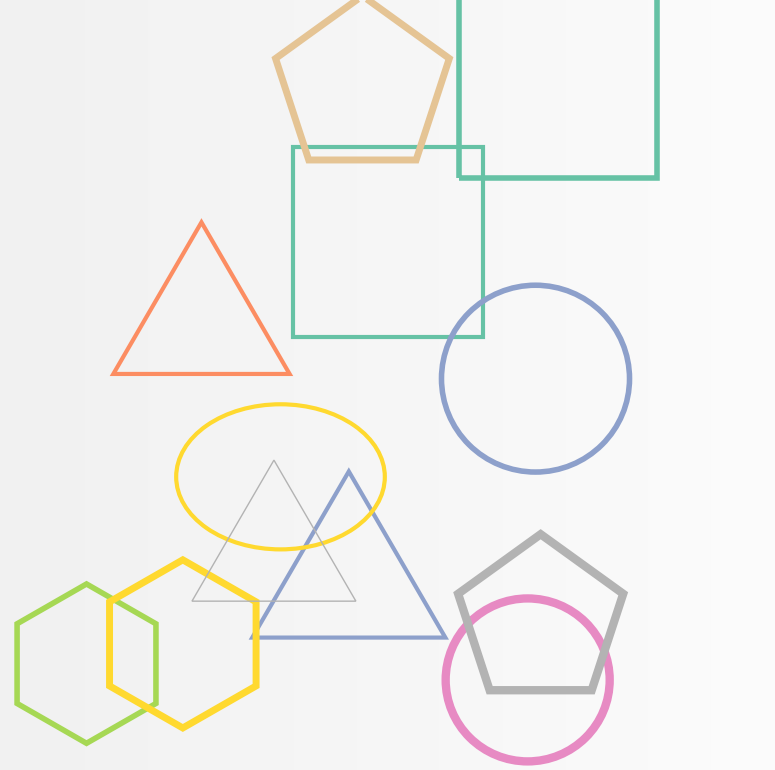[{"shape": "square", "thickness": 1.5, "radius": 0.61, "center": [0.501, 0.686]}, {"shape": "square", "thickness": 2, "radius": 0.64, "center": [0.719, 0.897]}, {"shape": "triangle", "thickness": 1.5, "radius": 0.66, "center": [0.26, 0.58]}, {"shape": "triangle", "thickness": 1.5, "radius": 0.72, "center": [0.45, 0.244]}, {"shape": "circle", "thickness": 2, "radius": 0.61, "center": [0.691, 0.508]}, {"shape": "circle", "thickness": 3, "radius": 0.53, "center": [0.681, 0.117]}, {"shape": "hexagon", "thickness": 2, "radius": 0.52, "center": [0.112, 0.138]}, {"shape": "hexagon", "thickness": 2.5, "radius": 0.55, "center": [0.236, 0.164]}, {"shape": "oval", "thickness": 1.5, "radius": 0.67, "center": [0.362, 0.381]}, {"shape": "pentagon", "thickness": 2.5, "radius": 0.59, "center": [0.468, 0.888]}, {"shape": "pentagon", "thickness": 3, "radius": 0.56, "center": [0.698, 0.194]}, {"shape": "triangle", "thickness": 0.5, "radius": 0.61, "center": [0.353, 0.28]}]